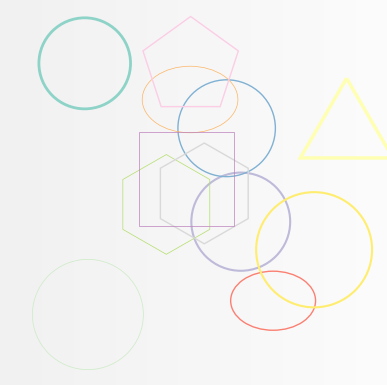[{"shape": "circle", "thickness": 2, "radius": 0.59, "center": [0.219, 0.835]}, {"shape": "triangle", "thickness": 2.5, "radius": 0.69, "center": [0.894, 0.659]}, {"shape": "circle", "thickness": 1.5, "radius": 0.64, "center": [0.621, 0.424]}, {"shape": "oval", "thickness": 1, "radius": 0.55, "center": [0.705, 0.219]}, {"shape": "circle", "thickness": 1, "radius": 0.63, "center": [0.585, 0.667]}, {"shape": "oval", "thickness": 0.5, "radius": 0.62, "center": [0.49, 0.742]}, {"shape": "hexagon", "thickness": 0.5, "radius": 0.65, "center": [0.429, 0.469]}, {"shape": "pentagon", "thickness": 1, "radius": 0.65, "center": [0.492, 0.828]}, {"shape": "hexagon", "thickness": 1, "radius": 0.65, "center": [0.527, 0.498]}, {"shape": "square", "thickness": 0.5, "radius": 0.61, "center": [0.482, 0.535]}, {"shape": "circle", "thickness": 0.5, "radius": 0.72, "center": [0.227, 0.183]}, {"shape": "circle", "thickness": 1.5, "radius": 0.75, "center": [0.811, 0.351]}]